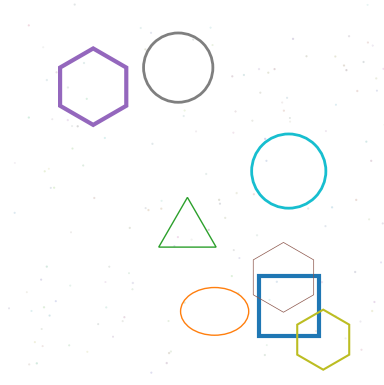[{"shape": "square", "thickness": 3, "radius": 0.39, "center": [0.751, 0.205]}, {"shape": "oval", "thickness": 1, "radius": 0.44, "center": [0.558, 0.191]}, {"shape": "triangle", "thickness": 1, "radius": 0.43, "center": [0.487, 0.401]}, {"shape": "hexagon", "thickness": 3, "radius": 0.5, "center": [0.242, 0.775]}, {"shape": "hexagon", "thickness": 0.5, "radius": 0.45, "center": [0.736, 0.28]}, {"shape": "circle", "thickness": 2, "radius": 0.45, "center": [0.463, 0.824]}, {"shape": "hexagon", "thickness": 1.5, "radius": 0.39, "center": [0.84, 0.118]}, {"shape": "circle", "thickness": 2, "radius": 0.48, "center": [0.75, 0.556]}]